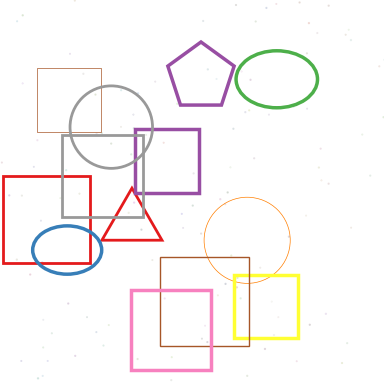[{"shape": "triangle", "thickness": 2, "radius": 0.45, "center": [0.343, 0.421]}, {"shape": "square", "thickness": 2, "radius": 0.56, "center": [0.121, 0.429]}, {"shape": "oval", "thickness": 2.5, "radius": 0.45, "center": [0.175, 0.351]}, {"shape": "oval", "thickness": 2.5, "radius": 0.53, "center": [0.719, 0.794]}, {"shape": "square", "thickness": 2.5, "radius": 0.42, "center": [0.434, 0.581]}, {"shape": "pentagon", "thickness": 2.5, "radius": 0.45, "center": [0.522, 0.8]}, {"shape": "circle", "thickness": 0.5, "radius": 0.56, "center": [0.642, 0.376]}, {"shape": "square", "thickness": 2.5, "radius": 0.41, "center": [0.691, 0.204]}, {"shape": "square", "thickness": 0.5, "radius": 0.42, "center": [0.18, 0.74]}, {"shape": "square", "thickness": 1, "radius": 0.58, "center": [0.531, 0.216]}, {"shape": "square", "thickness": 2.5, "radius": 0.52, "center": [0.445, 0.143]}, {"shape": "square", "thickness": 2, "radius": 0.53, "center": [0.266, 0.543]}, {"shape": "circle", "thickness": 2, "radius": 0.54, "center": [0.289, 0.67]}]